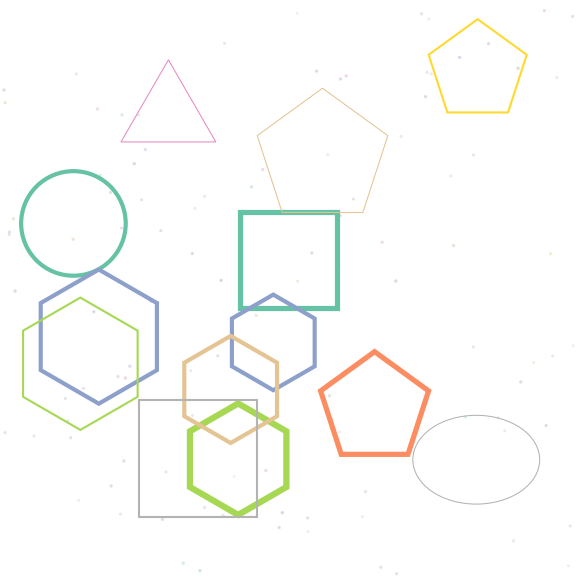[{"shape": "square", "thickness": 2.5, "radius": 0.42, "center": [0.499, 0.549]}, {"shape": "circle", "thickness": 2, "radius": 0.45, "center": [0.127, 0.612]}, {"shape": "pentagon", "thickness": 2.5, "radius": 0.49, "center": [0.649, 0.292]}, {"shape": "hexagon", "thickness": 2, "radius": 0.58, "center": [0.171, 0.416]}, {"shape": "hexagon", "thickness": 2, "radius": 0.41, "center": [0.473, 0.406]}, {"shape": "triangle", "thickness": 0.5, "radius": 0.47, "center": [0.292, 0.801]}, {"shape": "hexagon", "thickness": 1, "radius": 0.57, "center": [0.139, 0.369]}, {"shape": "hexagon", "thickness": 3, "radius": 0.48, "center": [0.412, 0.204]}, {"shape": "pentagon", "thickness": 1, "radius": 0.45, "center": [0.827, 0.877]}, {"shape": "pentagon", "thickness": 0.5, "radius": 0.59, "center": [0.558, 0.727]}, {"shape": "hexagon", "thickness": 2, "radius": 0.46, "center": [0.399, 0.325]}, {"shape": "oval", "thickness": 0.5, "radius": 0.55, "center": [0.825, 0.203]}, {"shape": "square", "thickness": 1, "radius": 0.51, "center": [0.343, 0.206]}]